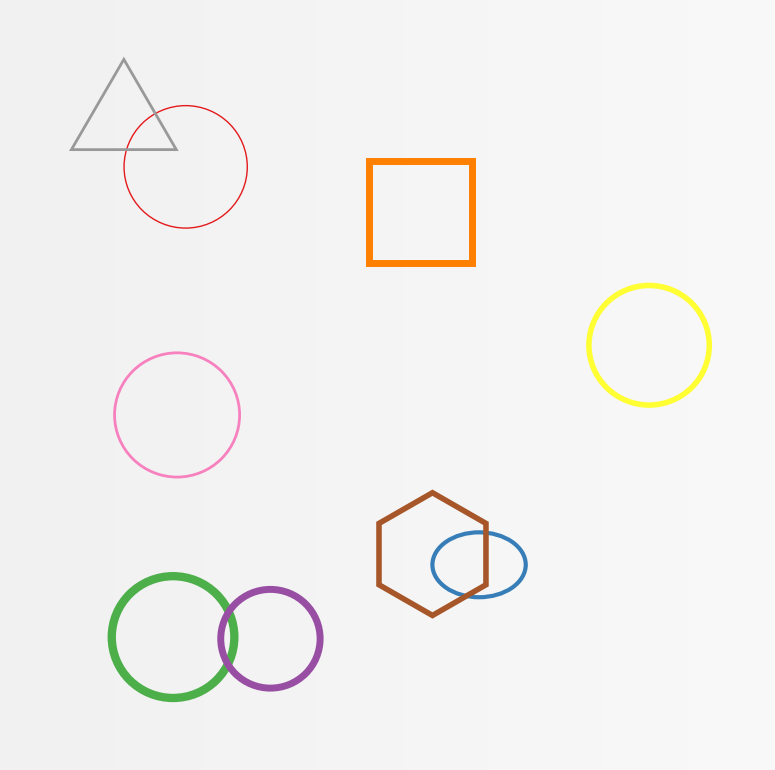[{"shape": "circle", "thickness": 0.5, "radius": 0.4, "center": [0.24, 0.783]}, {"shape": "oval", "thickness": 1.5, "radius": 0.3, "center": [0.618, 0.267]}, {"shape": "circle", "thickness": 3, "radius": 0.4, "center": [0.223, 0.173]}, {"shape": "circle", "thickness": 2.5, "radius": 0.32, "center": [0.349, 0.17]}, {"shape": "square", "thickness": 2.5, "radius": 0.33, "center": [0.543, 0.725]}, {"shape": "circle", "thickness": 2, "radius": 0.39, "center": [0.838, 0.552]}, {"shape": "hexagon", "thickness": 2, "radius": 0.4, "center": [0.558, 0.28]}, {"shape": "circle", "thickness": 1, "radius": 0.4, "center": [0.228, 0.461]}, {"shape": "triangle", "thickness": 1, "radius": 0.39, "center": [0.16, 0.845]}]